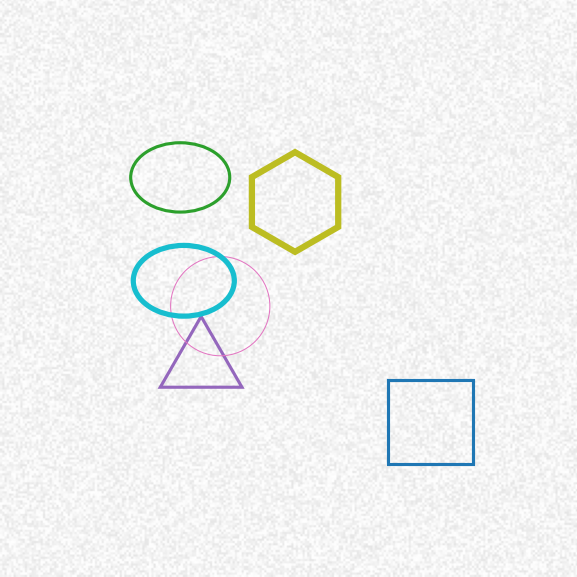[{"shape": "square", "thickness": 1.5, "radius": 0.37, "center": [0.745, 0.268]}, {"shape": "oval", "thickness": 1.5, "radius": 0.43, "center": [0.312, 0.692]}, {"shape": "triangle", "thickness": 1.5, "radius": 0.41, "center": [0.348, 0.369]}, {"shape": "circle", "thickness": 0.5, "radius": 0.43, "center": [0.381, 0.469]}, {"shape": "hexagon", "thickness": 3, "radius": 0.43, "center": [0.511, 0.649]}, {"shape": "oval", "thickness": 2.5, "radius": 0.44, "center": [0.318, 0.513]}]